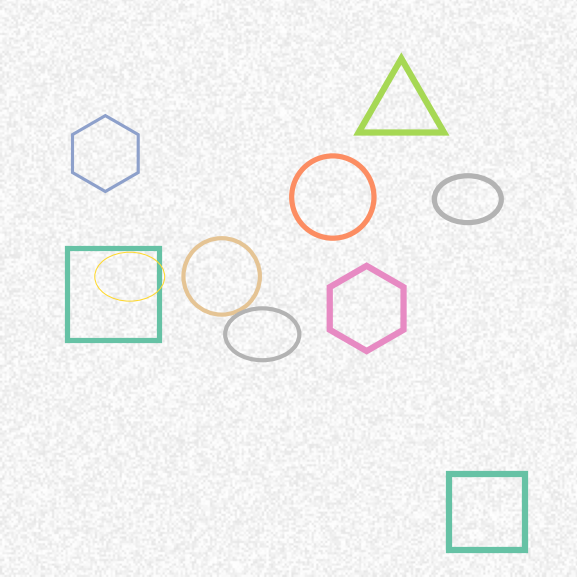[{"shape": "square", "thickness": 3, "radius": 0.33, "center": [0.843, 0.112]}, {"shape": "square", "thickness": 2.5, "radius": 0.4, "center": [0.196, 0.49]}, {"shape": "circle", "thickness": 2.5, "radius": 0.36, "center": [0.576, 0.658]}, {"shape": "hexagon", "thickness": 1.5, "radius": 0.33, "center": [0.182, 0.733]}, {"shape": "hexagon", "thickness": 3, "radius": 0.37, "center": [0.635, 0.465]}, {"shape": "triangle", "thickness": 3, "radius": 0.43, "center": [0.695, 0.812]}, {"shape": "oval", "thickness": 0.5, "radius": 0.3, "center": [0.225, 0.52]}, {"shape": "circle", "thickness": 2, "radius": 0.33, "center": [0.384, 0.521]}, {"shape": "oval", "thickness": 2.5, "radius": 0.29, "center": [0.81, 0.654]}, {"shape": "oval", "thickness": 2, "radius": 0.32, "center": [0.454, 0.42]}]